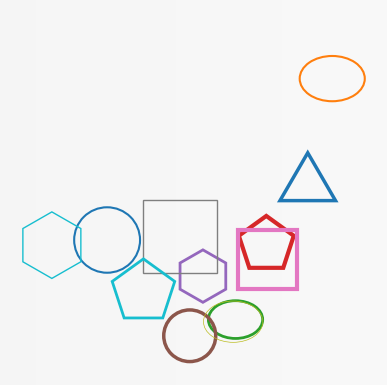[{"shape": "circle", "thickness": 1.5, "radius": 0.42, "center": [0.276, 0.377]}, {"shape": "triangle", "thickness": 2.5, "radius": 0.41, "center": [0.794, 0.52]}, {"shape": "oval", "thickness": 1.5, "radius": 0.42, "center": [0.857, 0.796]}, {"shape": "oval", "thickness": 2, "radius": 0.35, "center": [0.608, 0.17]}, {"shape": "pentagon", "thickness": 3, "radius": 0.37, "center": [0.687, 0.365]}, {"shape": "hexagon", "thickness": 2, "radius": 0.34, "center": [0.524, 0.283]}, {"shape": "circle", "thickness": 2.5, "radius": 0.34, "center": [0.49, 0.128]}, {"shape": "square", "thickness": 3, "radius": 0.38, "center": [0.69, 0.326]}, {"shape": "square", "thickness": 1, "radius": 0.48, "center": [0.465, 0.386]}, {"shape": "oval", "thickness": 0.5, "radius": 0.38, "center": [0.602, 0.164]}, {"shape": "pentagon", "thickness": 2, "radius": 0.42, "center": [0.37, 0.243]}, {"shape": "hexagon", "thickness": 1, "radius": 0.43, "center": [0.134, 0.363]}]